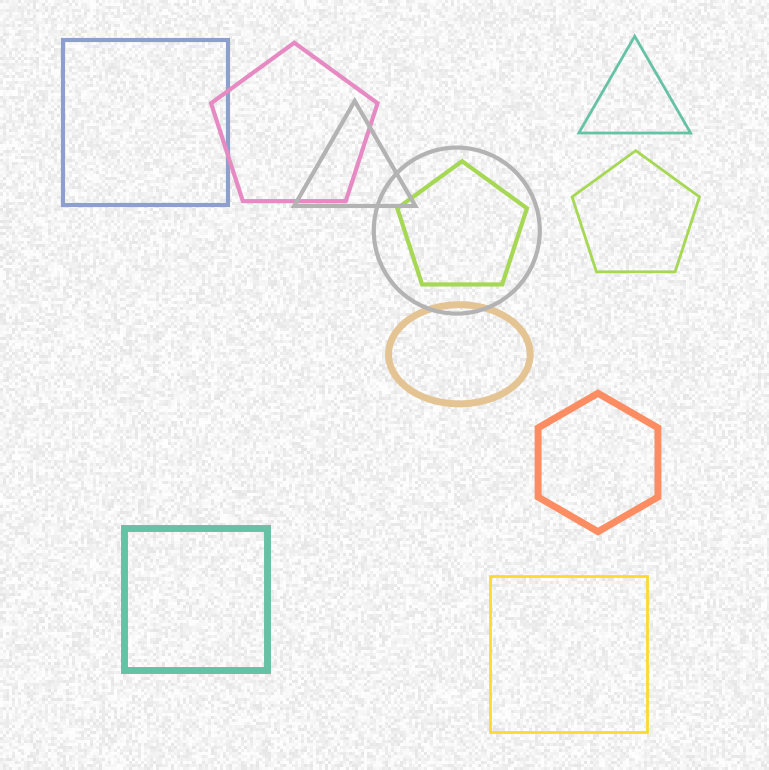[{"shape": "triangle", "thickness": 1, "radius": 0.42, "center": [0.824, 0.869]}, {"shape": "square", "thickness": 2.5, "radius": 0.46, "center": [0.254, 0.222]}, {"shape": "hexagon", "thickness": 2.5, "radius": 0.45, "center": [0.777, 0.399]}, {"shape": "square", "thickness": 1.5, "radius": 0.53, "center": [0.189, 0.841]}, {"shape": "pentagon", "thickness": 1.5, "radius": 0.57, "center": [0.382, 0.831]}, {"shape": "pentagon", "thickness": 1, "radius": 0.43, "center": [0.826, 0.717]}, {"shape": "pentagon", "thickness": 1.5, "radius": 0.44, "center": [0.6, 0.702]}, {"shape": "square", "thickness": 1, "radius": 0.51, "center": [0.739, 0.151]}, {"shape": "oval", "thickness": 2.5, "radius": 0.46, "center": [0.597, 0.54]}, {"shape": "circle", "thickness": 1.5, "radius": 0.54, "center": [0.593, 0.701]}, {"shape": "triangle", "thickness": 1.5, "radius": 0.45, "center": [0.461, 0.778]}]